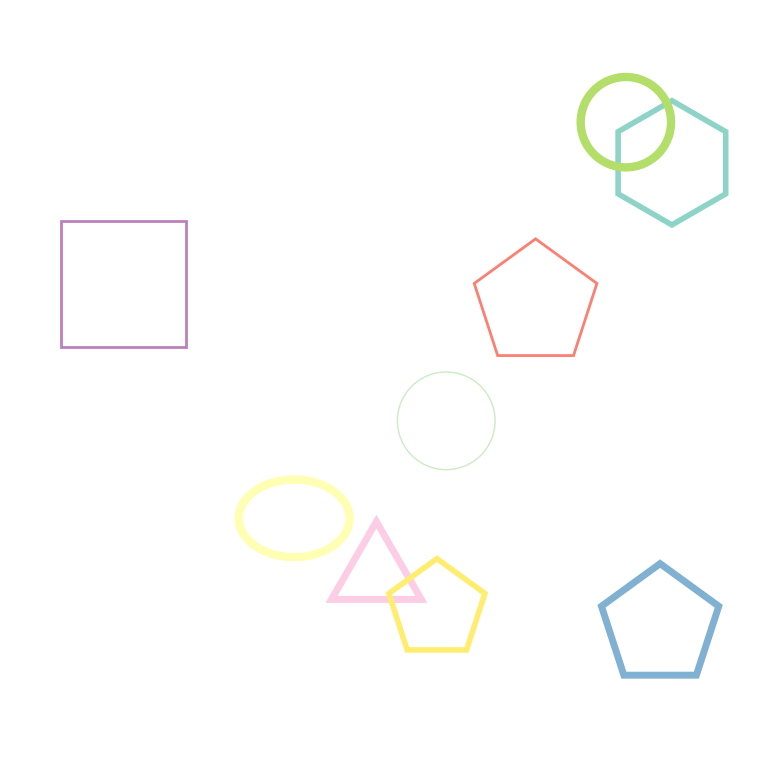[{"shape": "hexagon", "thickness": 2, "radius": 0.4, "center": [0.873, 0.789]}, {"shape": "oval", "thickness": 3, "radius": 0.36, "center": [0.382, 0.327]}, {"shape": "pentagon", "thickness": 1, "radius": 0.42, "center": [0.696, 0.606]}, {"shape": "pentagon", "thickness": 2.5, "radius": 0.4, "center": [0.857, 0.188]}, {"shape": "circle", "thickness": 3, "radius": 0.29, "center": [0.813, 0.841]}, {"shape": "triangle", "thickness": 2.5, "radius": 0.34, "center": [0.489, 0.255]}, {"shape": "square", "thickness": 1, "radius": 0.41, "center": [0.16, 0.631]}, {"shape": "circle", "thickness": 0.5, "radius": 0.32, "center": [0.58, 0.453]}, {"shape": "pentagon", "thickness": 2, "radius": 0.33, "center": [0.567, 0.209]}]